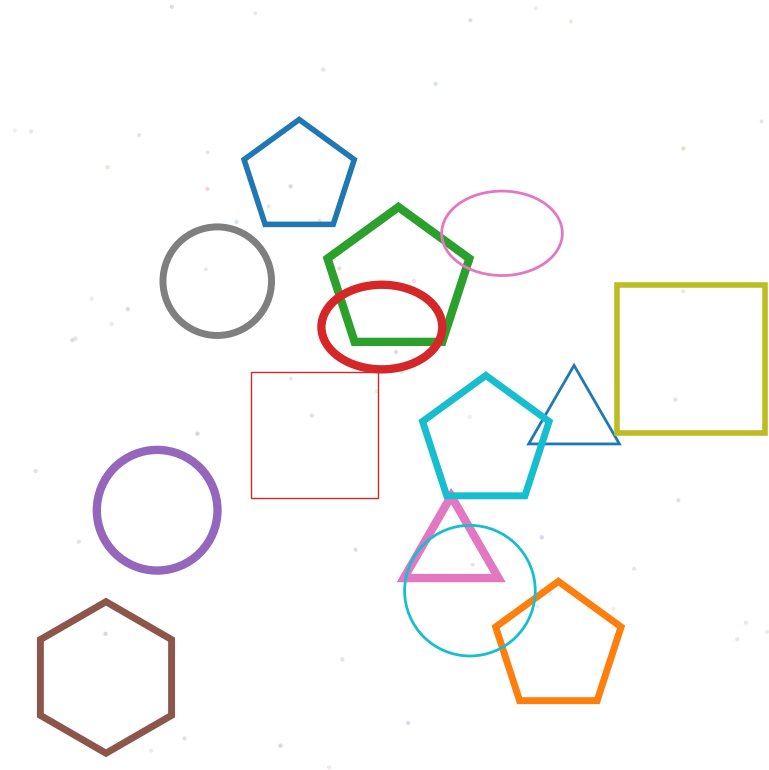[{"shape": "triangle", "thickness": 1, "radius": 0.34, "center": [0.746, 0.457]}, {"shape": "pentagon", "thickness": 2, "radius": 0.38, "center": [0.389, 0.769]}, {"shape": "pentagon", "thickness": 2.5, "radius": 0.43, "center": [0.725, 0.159]}, {"shape": "pentagon", "thickness": 3, "radius": 0.48, "center": [0.517, 0.634]}, {"shape": "square", "thickness": 0.5, "radius": 0.41, "center": [0.408, 0.435]}, {"shape": "oval", "thickness": 3, "radius": 0.39, "center": [0.496, 0.575]}, {"shape": "circle", "thickness": 3, "radius": 0.39, "center": [0.204, 0.337]}, {"shape": "hexagon", "thickness": 2.5, "radius": 0.49, "center": [0.138, 0.12]}, {"shape": "triangle", "thickness": 3, "radius": 0.35, "center": [0.586, 0.285]}, {"shape": "oval", "thickness": 1, "radius": 0.39, "center": [0.652, 0.697]}, {"shape": "circle", "thickness": 2.5, "radius": 0.35, "center": [0.282, 0.635]}, {"shape": "square", "thickness": 2, "radius": 0.48, "center": [0.898, 0.534]}, {"shape": "pentagon", "thickness": 2.5, "radius": 0.43, "center": [0.631, 0.426]}, {"shape": "circle", "thickness": 1, "radius": 0.42, "center": [0.61, 0.233]}]